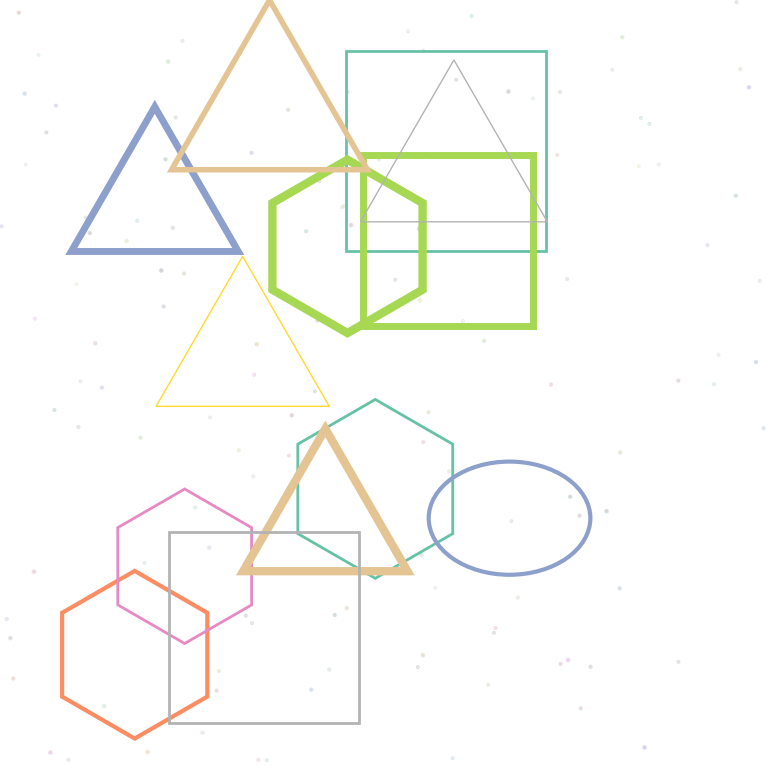[{"shape": "hexagon", "thickness": 1, "radius": 0.58, "center": [0.487, 0.365]}, {"shape": "square", "thickness": 1, "radius": 0.65, "center": [0.579, 0.803]}, {"shape": "hexagon", "thickness": 1.5, "radius": 0.54, "center": [0.175, 0.15]}, {"shape": "oval", "thickness": 1.5, "radius": 0.52, "center": [0.662, 0.327]}, {"shape": "triangle", "thickness": 2.5, "radius": 0.63, "center": [0.201, 0.736]}, {"shape": "hexagon", "thickness": 1, "radius": 0.5, "center": [0.24, 0.265]}, {"shape": "square", "thickness": 2.5, "radius": 0.55, "center": [0.582, 0.687]}, {"shape": "hexagon", "thickness": 3, "radius": 0.56, "center": [0.451, 0.68]}, {"shape": "triangle", "thickness": 0.5, "radius": 0.65, "center": [0.315, 0.537]}, {"shape": "triangle", "thickness": 3, "radius": 0.62, "center": [0.423, 0.32]}, {"shape": "triangle", "thickness": 2, "radius": 0.73, "center": [0.35, 0.853]}, {"shape": "square", "thickness": 1, "radius": 0.62, "center": [0.343, 0.185]}, {"shape": "triangle", "thickness": 0.5, "radius": 0.7, "center": [0.589, 0.782]}]